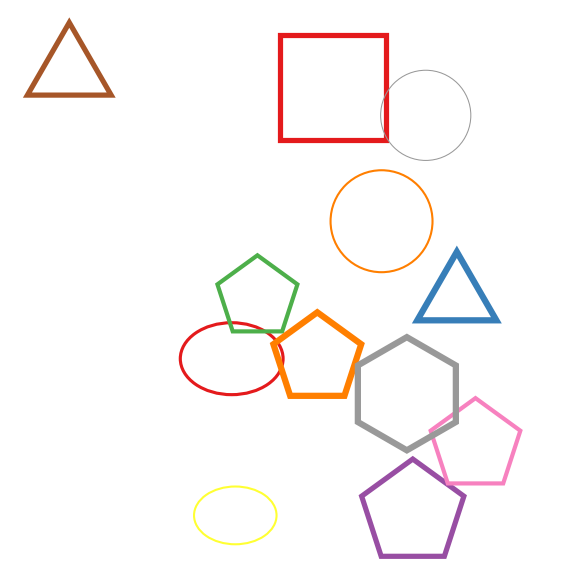[{"shape": "oval", "thickness": 1.5, "radius": 0.44, "center": [0.401, 0.378]}, {"shape": "square", "thickness": 2.5, "radius": 0.46, "center": [0.577, 0.848]}, {"shape": "triangle", "thickness": 3, "radius": 0.4, "center": [0.791, 0.484]}, {"shape": "pentagon", "thickness": 2, "radius": 0.36, "center": [0.446, 0.484]}, {"shape": "pentagon", "thickness": 2.5, "radius": 0.47, "center": [0.715, 0.111]}, {"shape": "pentagon", "thickness": 3, "radius": 0.4, "center": [0.549, 0.378]}, {"shape": "circle", "thickness": 1, "radius": 0.44, "center": [0.661, 0.616]}, {"shape": "oval", "thickness": 1, "radius": 0.36, "center": [0.407, 0.107]}, {"shape": "triangle", "thickness": 2.5, "radius": 0.42, "center": [0.12, 0.876]}, {"shape": "pentagon", "thickness": 2, "radius": 0.41, "center": [0.823, 0.228]}, {"shape": "hexagon", "thickness": 3, "radius": 0.49, "center": [0.705, 0.317]}, {"shape": "circle", "thickness": 0.5, "radius": 0.39, "center": [0.737, 0.799]}]